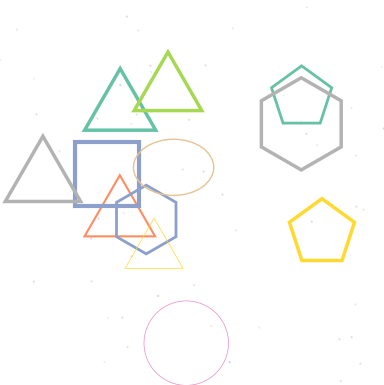[{"shape": "pentagon", "thickness": 2, "radius": 0.41, "center": [0.783, 0.747]}, {"shape": "triangle", "thickness": 2.5, "radius": 0.53, "center": [0.312, 0.715]}, {"shape": "triangle", "thickness": 1.5, "radius": 0.53, "center": [0.311, 0.439]}, {"shape": "square", "thickness": 3, "radius": 0.42, "center": [0.278, 0.549]}, {"shape": "hexagon", "thickness": 2, "radius": 0.45, "center": [0.38, 0.43]}, {"shape": "circle", "thickness": 0.5, "radius": 0.55, "center": [0.484, 0.109]}, {"shape": "triangle", "thickness": 2.5, "radius": 0.51, "center": [0.436, 0.763]}, {"shape": "triangle", "thickness": 0.5, "radius": 0.43, "center": [0.4, 0.346]}, {"shape": "pentagon", "thickness": 2.5, "radius": 0.44, "center": [0.836, 0.395]}, {"shape": "oval", "thickness": 1, "radius": 0.52, "center": [0.451, 0.565]}, {"shape": "triangle", "thickness": 2.5, "radius": 0.56, "center": [0.111, 0.533]}, {"shape": "hexagon", "thickness": 2.5, "radius": 0.6, "center": [0.783, 0.678]}]